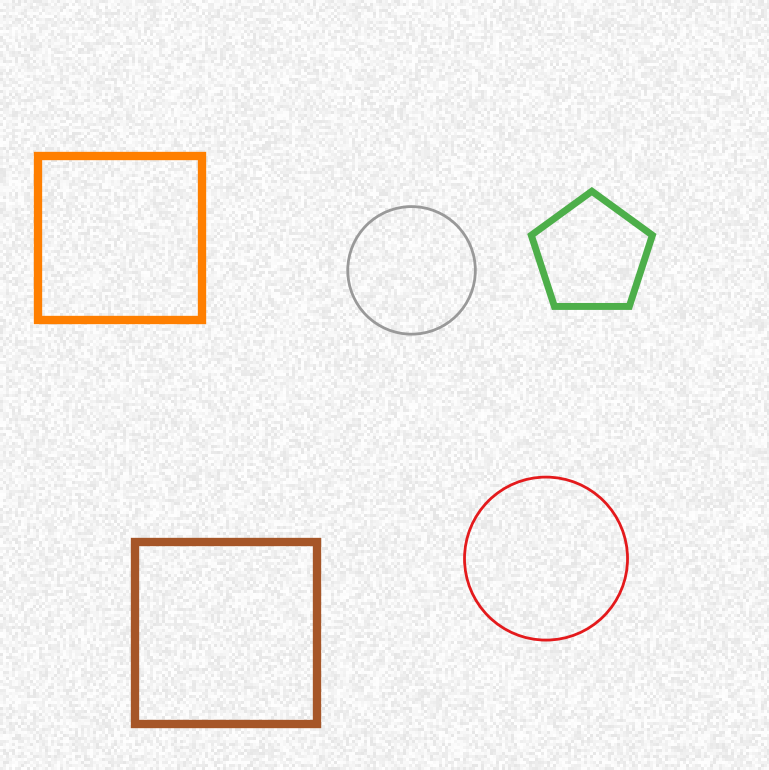[{"shape": "circle", "thickness": 1, "radius": 0.53, "center": [0.709, 0.275]}, {"shape": "pentagon", "thickness": 2.5, "radius": 0.41, "center": [0.769, 0.669]}, {"shape": "square", "thickness": 3, "radius": 0.53, "center": [0.156, 0.691]}, {"shape": "square", "thickness": 3, "radius": 0.59, "center": [0.294, 0.177]}, {"shape": "circle", "thickness": 1, "radius": 0.41, "center": [0.534, 0.649]}]